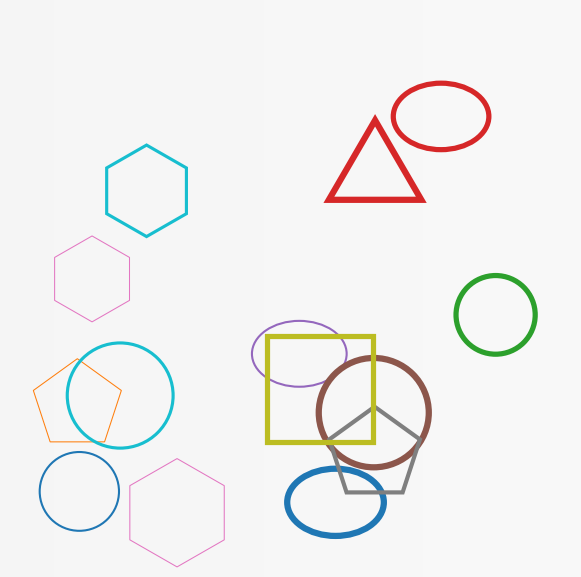[{"shape": "circle", "thickness": 1, "radius": 0.34, "center": [0.136, 0.148]}, {"shape": "oval", "thickness": 3, "radius": 0.42, "center": [0.577, 0.129]}, {"shape": "pentagon", "thickness": 0.5, "radius": 0.4, "center": [0.133, 0.298]}, {"shape": "circle", "thickness": 2.5, "radius": 0.34, "center": [0.853, 0.454]}, {"shape": "triangle", "thickness": 3, "radius": 0.46, "center": [0.645, 0.699]}, {"shape": "oval", "thickness": 2.5, "radius": 0.41, "center": [0.759, 0.798]}, {"shape": "oval", "thickness": 1, "radius": 0.41, "center": [0.515, 0.386]}, {"shape": "circle", "thickness": 3, "radius": 0.47, "center": [0.643, 0.285]}, {"shape": "hexagon", "thickness": 0.5, "radius": 0.37, "center": [0.158, 0.516]}, {"shape": "hexagon", "thickness": 0.5, "radius": 0.47, "center": [0.305, 0.111]}, {"shape": "pentagon", "thickness": 2, "radius": 0.41, "center": [0.644, 0.213]}, {"shape": "square", "thickness": 2.5, "radius": 0.46, "center": [0.551, 0.326]}, {"shape": "circle", "thickness": 1.5, "radius": 0.46, "center": [0.207, 0.314]}, {"shape": "hexagon", "thickness": 1.5, "radius": 0.4, "center": [0.252, 0.669]}]